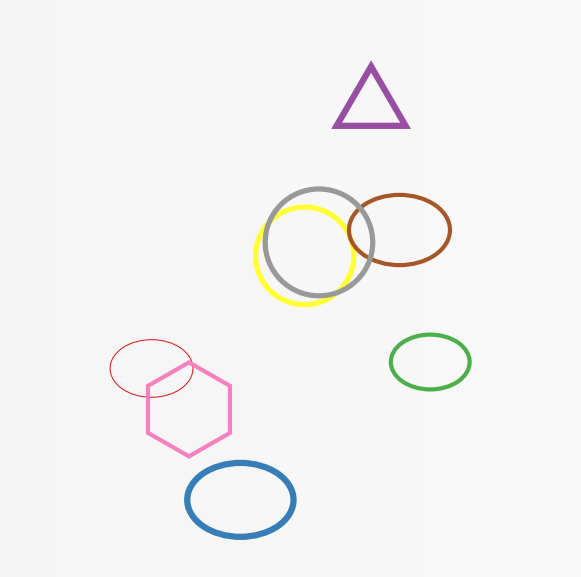[{"shape": "oval", "thickness": 0.5, "radius": 0.36, "center": [0.261, 0.361]}, {"shape": "oval", "thickness": 3, "radius": 0.46, "center": [0.414, 0.134]}, {"shape": "oval", "thickness": 2, "radius": 0.34, "center": [0.74, 0.372]}, {"shape": "triangle", "thickness": 3, "radius": 0.34, "center": [0.638, 0.816]}, {"shape": "circle", "thickness": 2.5, "radius": 0.42, "center": [0.524, 0.556]}, {"shape": "oval", "thickness": 2, "radius": 0.43, "center": [0.687, 0.601]}, {"shape": "hexagon", "thickness": 2, "radius": 0.41, "center": [0.325, 0.29]}, {"shape": "circle", "thickness": 2.5, "radius": 0.46, "center": [0.549, 0.579]}]